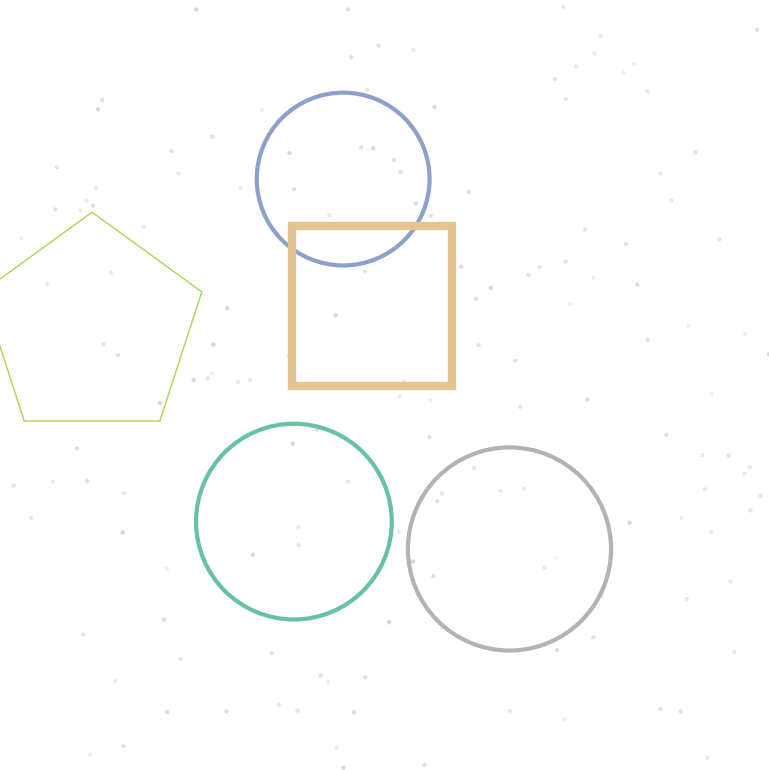[{"shape": "circle", "thickness": 1.5, "radius": 0.64, "center": [0.382, 0.323]}, {"shape": "circle", "thickness": 1.5, "radius": 0.56, "center": [0.446, 0.767]}, {"shape": "pentagon", "thickness": 0.5, "radius": 0.75, "center": [0.12, 0.575]}, {"shape": "square", "thickness": 3, "radius": 0.52, "center": [0.483, 0.603]}, {"shape": "circle", "thickness": 1.5, "radius": 0.66, "center": [0.662, 0.287]}]